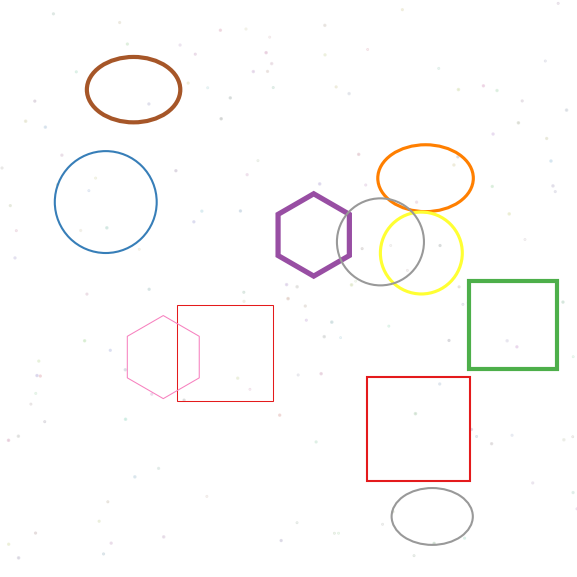[{"shape": "square", "thickness": 1, "radius": 0.45, "center": [0.725, 0.256]}, {"shape": "square", "thickness": 0.5, "radius": 0.42, "center": [0.389, 0.388]}, {"shape": "circle", "thickness": 1, "radius": 0.44, "center": [0.183, 0.649]}, {"shape": "square", "thickness": 2, "radius": 0.38, "center": [0.888, 0.436]}, {"shape": "hexagon", "thickness": 2.5, "radius": 0.36, "center": [0.543, 0.592]}, {"shape": "oval", "thickness": 1.5, "radius": 0.41, "center": [0.737, 0.691]}, {"shape": "circle", "thickness": 1.5, "radius": 0.35, "center": [0.73, 0.561]}, {"shape": "oval", "thickness": 2, "radius": 0.4, "center": [0.231, 0.844]}, {"shape": "hexagon", "thickness": 0.5, "radius": 0.36, "center": [0.283, 0.381]}, {"shape": "oval", "thickness": 1, "radius": 0.35, "center": [0.748, 0.105]}, {"shape": "circle", "thickness": 1, "radius": 0.38, "center": [0.659, 0.58]}]